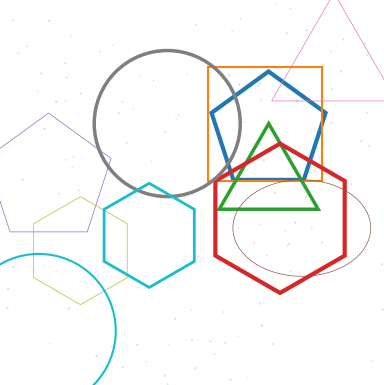[{"shape": "pentagon", "thickness": 3, "radius": 0.78, "center": [0.698, 0.659]}, {"shape": "square", "thickness": 1.5, "radius": 0.74, "center": [0.688, 0.677]}, {"shape": "triangle", "thickness": 2.5, "radius": 0.74, "center": [0.698, 0.531]}, {"shape": "hexagon", "thickness": 3, "radius": 0.97, "center": [0.727, 0.433]}, {"shape": "pentagon", "thickness": 0.5, "radius": 0.85, "center": [0.126, 0.536]}, {"shape": "oval", "thickness": 0.5, "radius": 0.9, "center": [0.784, 0.408]}, {"shape": "triangle", "thickness": 0.5, "radius": 0.94, "center": [0.868, 0.831]}, {"shape": "circle", "thickness": 2.5, "radius": 0.95, "center": [0.434, 0.679]}, {"shape": "hexagon", "thickness": 0.5, "radius": 0.7, "center": [0.209, 0.349]}, {"shape": "hexagon", "thickness": 2, "radius": 0.68, "center": [0.388, 0.389]}, {"shape": "circle", "thickness": 1.5, "radius": 1.0, "center": [0.101, 0.141]}]